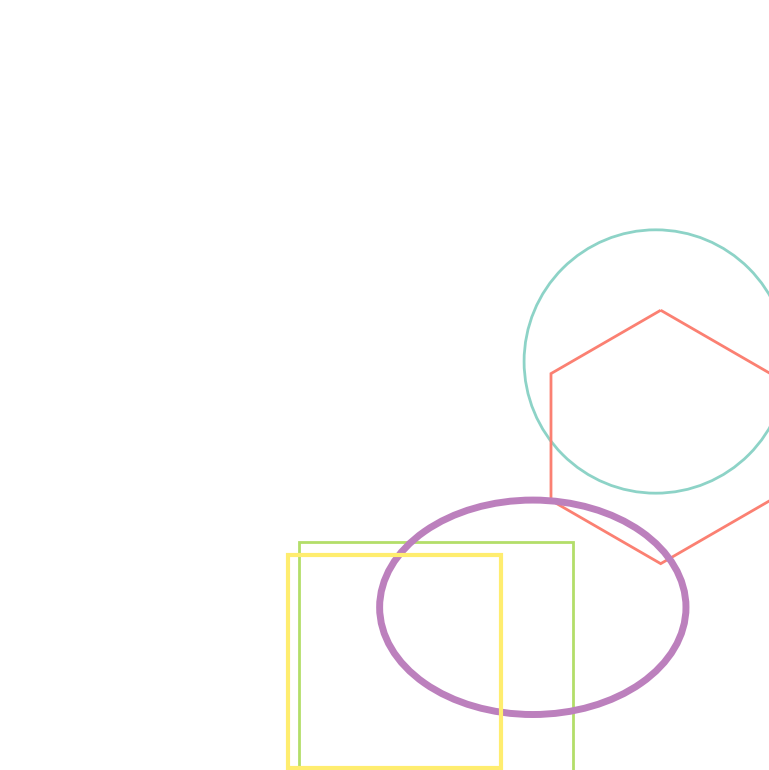[{"shape": "circle", "thickness": 1, "radius": 0.86, "center": [0.852, 0.531]}, {"shape": "hexagon", "thickness": 1, "radius": 0.82, "center": [0.858, 0.433]}, {"shape": "square", "thickness": 1, "radius": 0.89, "center": [0.567, 0.118]}, {"shape": "oval", "thickness": 2.5, "radius": 0.99, "center": [0.692, 0.211]}, {"shape": "square", "thickness": 1.5, "radius": 0.69, "center": [0.512, 0.141]}]